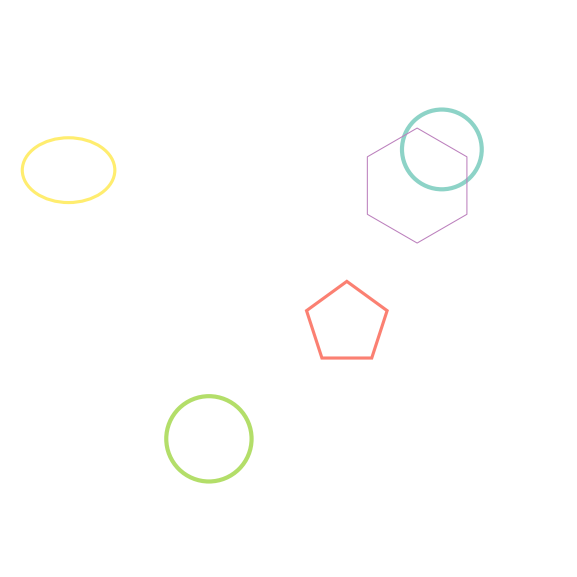[{"shape": "circle", "thickness": 2, "radius": 0.35, "center": [0.765, 0.74]}, {"shape": "pentagon", "thickness": 1.5, "radius": 0.37, "center": [0.601, 0.439]}, {"shape": "circle", "thickness": 2, "radius": 0.37, "center": [0.362, 0.239]}, {"shape": "hexagon", "thickness": 0.5, "radius": 0.5, "center": [0.722, 0.678]}, {"shape": "oval", "thickness": 1.5, "radius": 0.4, "center": [0.119, 0.704]}]